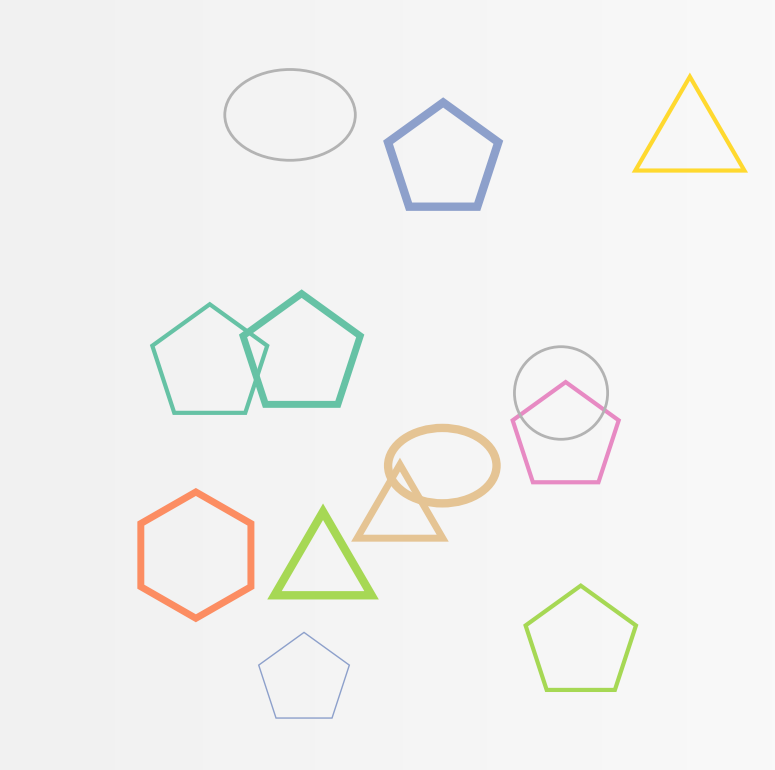[{"shape": "pentagon", "thickness": 1.5, "radius": 0.39, "center": [0.271, 0.527]}, {"shape": "pentagon", "thickness": 2.5, "radius": 0.4, "center": [0.389, 0.539]}, {"shape": "hexagon", "thickness": 2.5, "radius": 0.41, "center": [0.253, 0.279]}, {"shape": "pentagon", "thickness": 3, "radius": 0.37, "center": [0.572, 0.792]}, {"shape": "pentagon", "thickness": 0.5, "radius": 0.31, "center": [0.392, 0.117]}, {"shape": "pentagon", "thickness": 1.5, "radius": 0.36, "center": [0.73, 0.432]}, {"shape": "pentagon", "thickness": 1.5, "radius": 0.37, "center": [0.749, 0.165]}, {"shape": "triangle", "thickness": 3, "radius": 0.36, "center": [0.417, 0.263]}, {"shape": "triangle", "thickness": 1.5, "radius": 0.41, "center": [0.89, 0.819]}, {"shape": "oval", "thickness": 3, "radius": 0.35, "center": [0.571, 0.395]}, {"shape": "triangle", "thickness": 2.5, "radius": 0.32, "center": [0.516, 0.333]}, {"shape": "circle", "thickness": 1, "radius": 0.3, "center": [0.724, 0.49]}, {"shape": "oval", "thickness": 1, "radius": 0.42, "center": [0.374, 0.851]}]